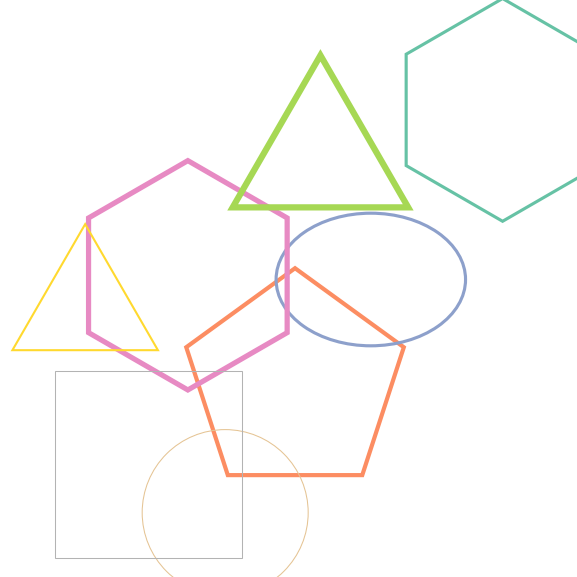[{"shape": "hexagon", "thickness": 1.5, "radius": 0.96, "center": [0.87, 0.809]}, {"shape": "pentagon", "thickness": 2, "radius": 0.99, "center": [0.511, 0.337]}, {"shape": "oval", "thickness": 1.5, "radius": 0.82, "center": [0.642, 0.515]}, {"shape": "hexagon", "thickness": 2.5, "radius": 0.99, "center": [0.325, 0.522]}, {"shape": "triangle", "thickness": 3, "radius": 0.88, "center": [0.555, 0.728]}, {"shape": "triangle", "thickness": 1, "radius": 0.73, "center": [0.147, 0.465]}, {"shape": "circle", "thickness": 0.5, "radius": 0.72, "center": [0.39, 0.112]}, {"shape": "square", "thickness": 0.5, "radius": 0.81, "center": [0.257, 0.194]}]